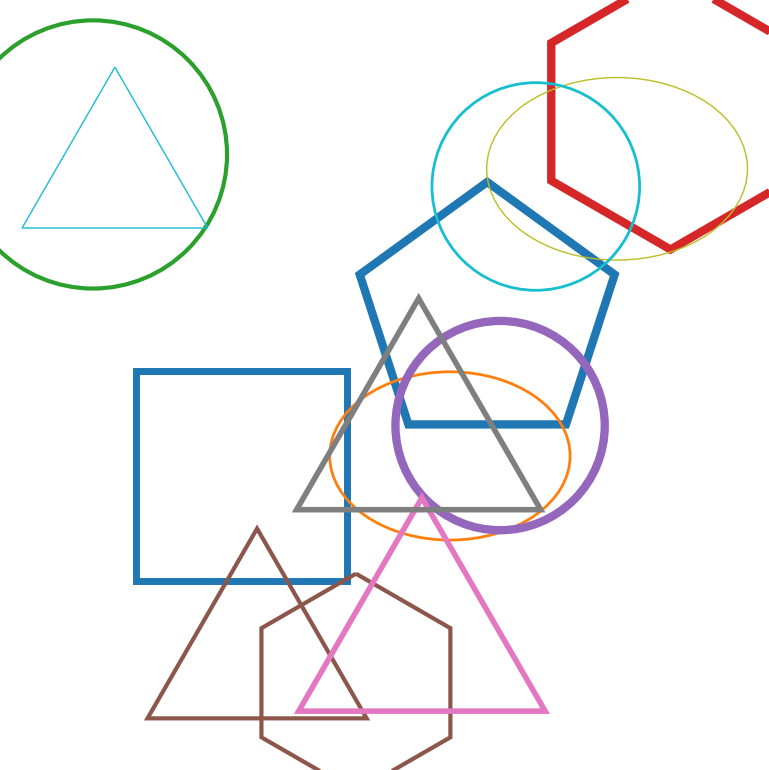[{"shape": "square", "thickness": 2.5, "radius": 0.68, "center": [0.314, 0.382]}, {"shape": "pentagon", "thickness": 3, "radius": 0.87, "center": [0.633, 0.59]}, {"shape": "oval", "thickness": 1, "radius": 0.78, "center": [0.584, 0.408]}, {"shape": "circle", "thickness": 1.5, "radius": 0.87, "center": [0.121, 0.799]}, {"shape": "hexagon", "thickness": 3, "radius": 0.89, "center": [0.871, 0.855]}, {"shape": "circle", "thickness": 3, "radius": 0.68, "center": [0.649, 0.447]}, {"shape": "triangle", "thickness": 1.5, "radius": 0.82, "center": [0.334, 0.149]}, {"shape": "hexagon", "thickness": 1.5, "radius": 0.71, "center": [0.462, 0.113]}, {"shape": "triangle", "thickness": 2, "radius": 0.92, "center": [0.548, 0.169]}, {"shape": "triangle", "thickness": 2, "radius": 0.91, "center": [0.544, 0.43]}, {"shape": "oval", "thickness": 0.5, "radius": 0.85, "center": [0.801, 0.781]}, {"shape": "circle", "thickness": 1, "radius": 0.67, "center": [0.696, 0.758]}, {"shape": "triangle", "thickness": 0.5, "radius": 0.7, "center": [0.149, 0.774]}]